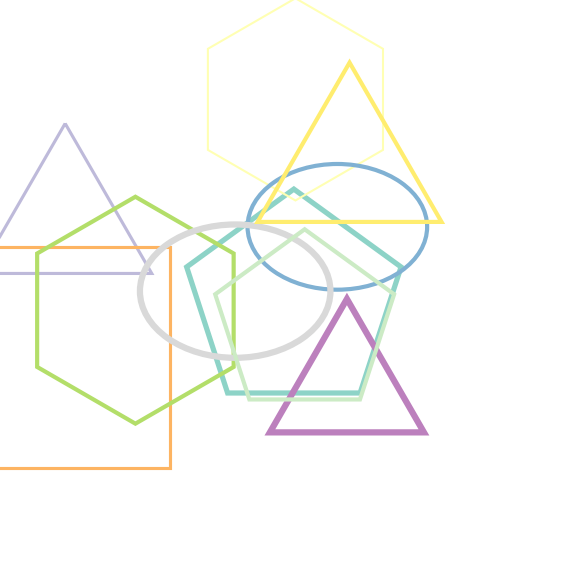[{"shape": "pentagon", "thickness": 2.5, "radius": 0.98, "center": [0.509, 0.477]}, {"shape": "hexagon", "thickness": 1, "radius": 0.88, "center": [0.512, 0.827]}, {"shape": "triangle", "thickness": 1.5, "radius": 0.87, "center": [0.113, 0.612]}, {"shape": "oval", "thickness": 2, "radius": 0.78, "center": [0.584, 0.606]}, {"shape": "square", "thickness": 1.5, "radius": 0.96, "center": [0.103, 0.381]}, {"shape": "hexagon", "thickness": 2, "radius": 0.98, "center": [0.234, 0.462]}, {"shape": "oval", "thickness": 3, "radius": 0.82, "center": [0.407, 0.495]}, {"shape": "triangle", "thickness": 3, "radius": 0.77, "center": [0.601, 0.327]}, {"shape": "pentagon", "thickness": 2, "radius": 0.81, "center": [0.528, 0.439]}, {"shape": "triangle", "thickness": 2, "radius": 0.92, "center": [0.605, 0.707]}]